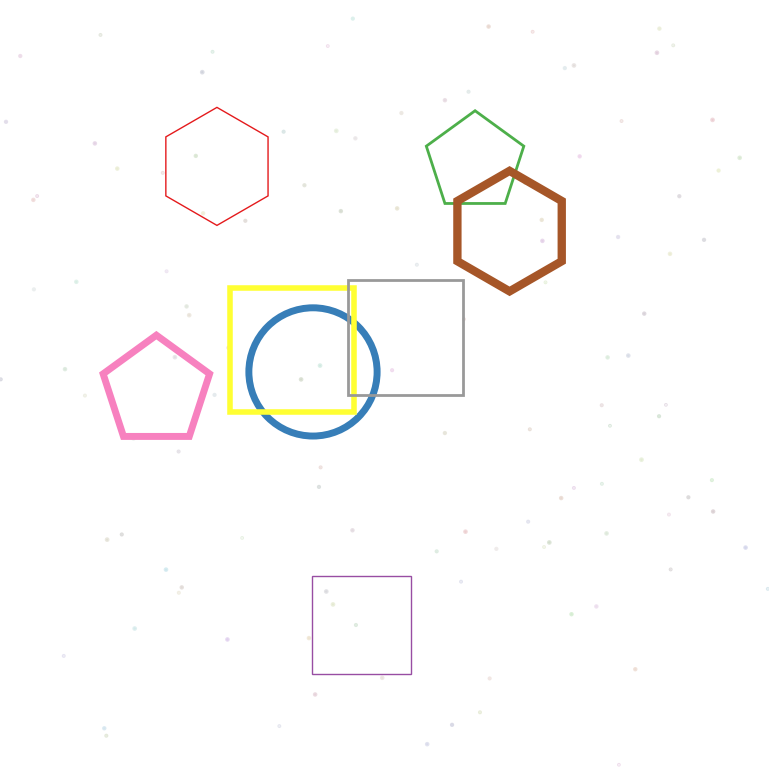[{"shape": "hexagon", "thickness": 0.5, "radius": 0.38, "center": [0.282, 0.784]}, {"shape": "circle", "thickness": 2.5, "radius": 0.42, "center": [0.406, 0.517]}, {"shape": "pentagon", "thickness": 1, "radius": 0.33, "center": [0.617, 0.79]}, {"shape": "square", "thickness": 0.5, "radius": 0.32, "center": [0.469, 0.188]}, {"shape": "square", "thickness": 2, "radius": 0.4, "center": [0.379, 0.545]}, {"shape": "hexagon", "thickness": 3, "radius": 0.39, "center": [0.662, 0.7]}, {"shape": "pentagon", "thickness": 2.5, "radius": 0.36, "center": [0.203, 0.492]}, {"shape": "square", "thickness": 1, "radius": 0.37, "center": [0.526, 0.561]}]